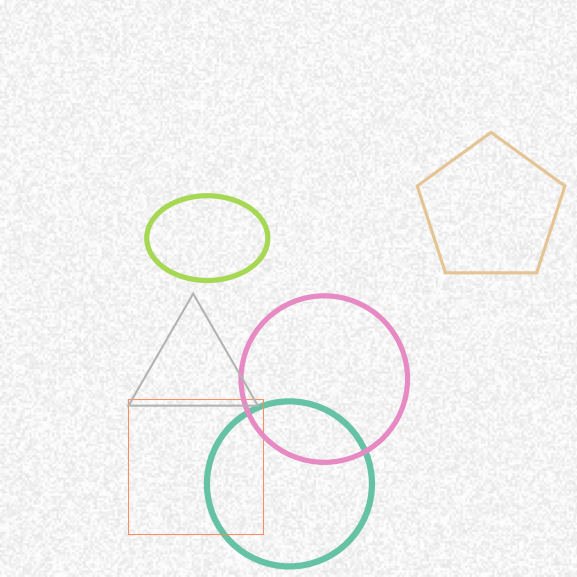[{"shape": "circle", "thickness": 3, "radius": 0.71, "center": [0.501, 0.161]}, {"shape": "square", "thickness": 0.5, "radius": 0.59, "center": [0.339, 0.191]}, {"shape": "circle", "thickness": 2.5, "radius": 0.72, "center": [0.562, 0.343]}, {"shape": "oval", "thickness": 2.5, "radius": 0.52, "center": [0.359, 0.587]}, {"shape": "pentagon", "thickness": 1.5, "radius": 0.67, "center": [0.85, 0.635]}, {"shape": "triangle", "thickness": 1, "radius": 0.65, "center": [0.334, 0.361]}]